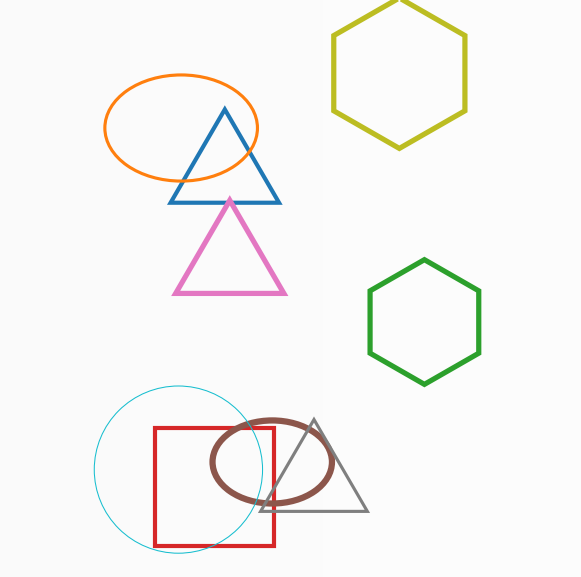[{"shape": "triangle", "thickness": 2, "radius": 0.54, "center": [0.387, 0.702]}, {"shape": "oval", "thickness": 1.5, "radius": 0.66, "center": [0.312, 0.777]}, {"shape": "hexagon", "thickness": 2.5, "radius": 0.54, "center": [0.73, 0.442]}, {"shape": "square", "thickness": 2, "radius": 0.51, "center": [0.368, 0.156]}, {"shape": "oval", "thickness": 3, "radius": 0.51, "center": [0.468, 0.199]}, {"shape": "triangle", "thickness": 2.5, "radius": 0.54, "center": [0.395, 0.545]}, {"shape": "triangle", "thickness": 1.5, "radius": 0.53, "center": [0.54, 0.167]}, {"shape": "hexagon", "thickness": 2.5, "radius": 0.65, "center": [0.687, 0.872]}, {"shape": "circle", "thickness": 0.5, "radius": 0.72, "center": [0.307, 0.186]}]